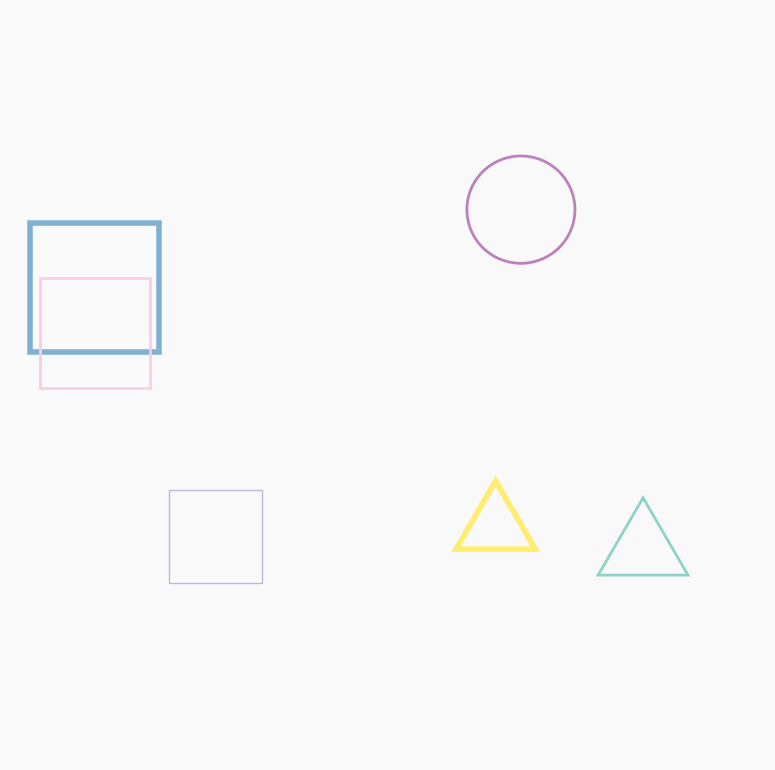[{"shape": "triangle", "thickness": 1, "radius": 0.33, "center": [0.83, 0.287]}, {"shape": "square", "thickness": 0.5, "radius": 0.3, "center": [0.278, 0.304]}, {"shape": "square", "thickness": 2, "radius": 0.42, "center": [0.122, 0.626]}, {"shape": "square", "thickness": 1, "radius": 0.36, "center": [0.123, 0.567]}, {"shape": "circle", "thickness": 1, "radius": 0.35, "center": [0.672, 0.728]}, {"shape": "triangle", "thickness": 2, "radius": 0.3, "center": [0.64, 0.316]}]